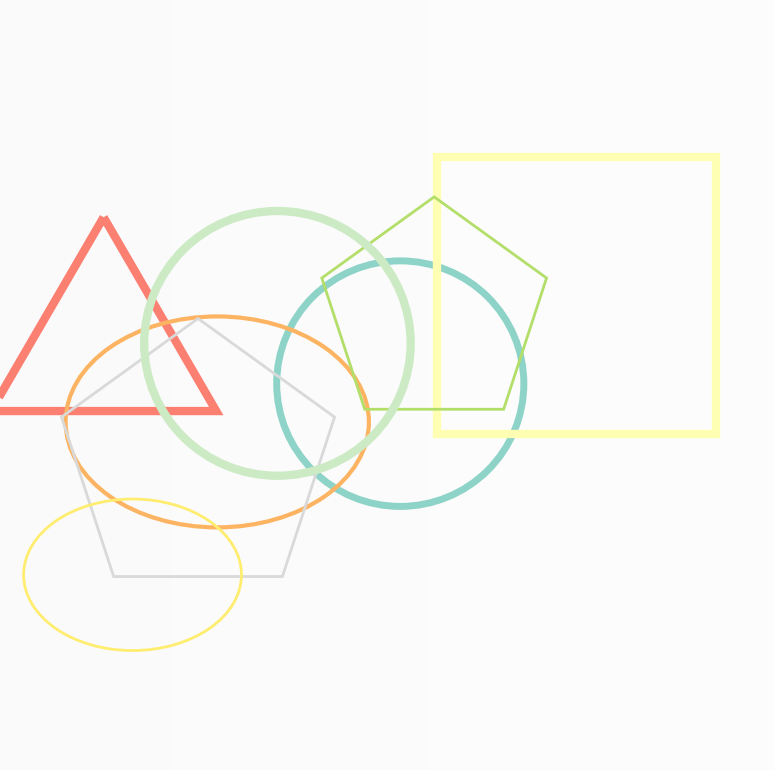[{"shape": "circle", "thickness": 2.5, "radius": 0.8, "center": [0.516, 0.502]}, {"shape": "square", "thickness": 3, "radius": 0.9, "center": [0.744, 0.616]}, {"shape": "triangle", "thickness": 3, "radius": 0.84, "center": [0.134, 0.55]}, {"shape": "oval", "thickness": 1.5, "radius": 0.98, "center": [0.28, 0.452]}, {"shape": "pentagon", "thickness": 1, "radius": 0.76, "center": [0.56, 0.592]}, {"shape": "pentagon", "thickness": 1, "radius": 0.93, "center": [0.256, 0.401]}, {"shape": "circle", "thickness": 3, "radius": 0.86, "center": [0.358, 0.554]}, {"shape": "oval", "thickness": 1, "radius": 0.7, "center": [0.171, 0.254]}]